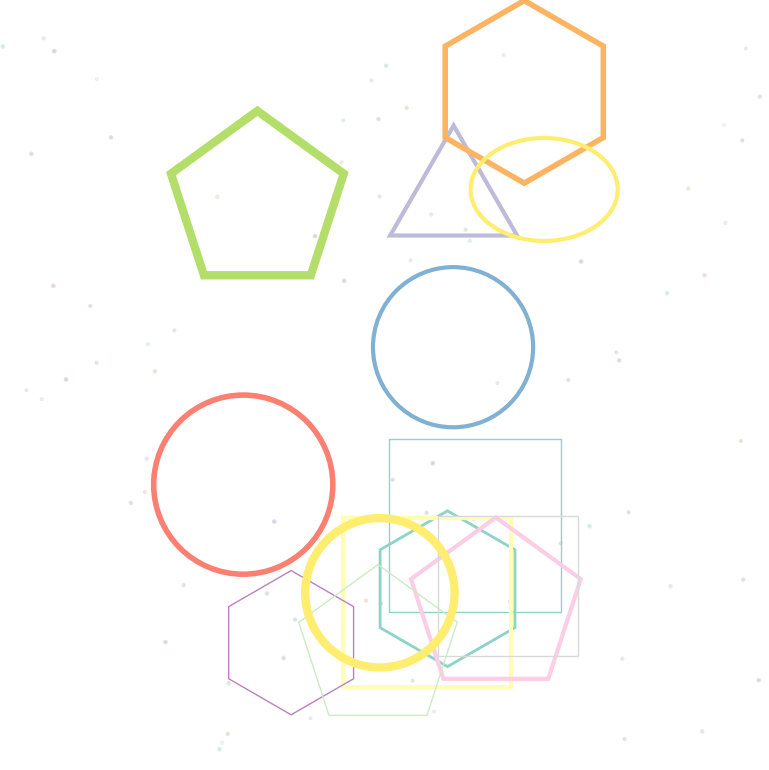[{"shape": "hexagon", "thickness": 1, "radius": 0.51, "center": [0.581, 0.235]}, {"shape": "square", "thickness": 0.5, "radius": 0.56, "center": [0.616, 0.318]}, {"shape": "square", "thickness": 1.5, "radius": 0.55, "center": [0.555, 0.217]}, {"shape": "triangle", "thickness": 1.5, "radius": 0.48, "center": [0.589, 0.742]}, {"shape": "circle", "thickness": 2, "radius": 0.58, "center": [0.316, 0.371]}, {"shape": "circle", "thickness": 1.5, "radius": 0.52, "center": [0.588, 0.549]}, {"shape": "hexagon", "thickness": 2, "radius": 0.59, "center": [0.681, 0.881]}, {"shape": "pentagon", "thickness": 3, "radius": 0.59, "center": [0.334, 0.738]}, {"shape": "pentagon", "thickness": 1.5, "radius": 0.58, "center": [0.644, 0.212]}, {"shape": "square", "thickness": 0.5, "radius": 0.45, "center": [0.66, 0.239]}, {"shape": "hexagon", "thickness": 0.5, "radius": 0.47, "center": [0.378, 0.165]}, {"shape": "pentagon", "thickness": 0.5, "radius": 0.54, "center": [0.491, 0.158]}, {"shape": "oval", "thickness": 1.5, "radius": 0.48, "center": [0.707, 0.754]}, {"shape": "circle", "thickness": 3, "radius": 0.49, "center": [0.493, 0.23]}]